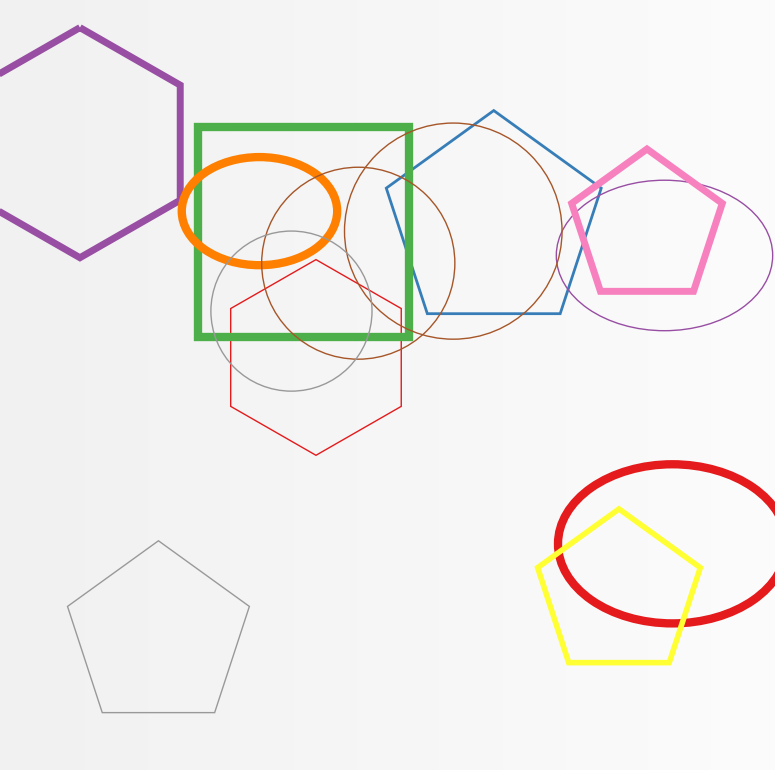[{"shape": "oval", "thickness": 3, "radius": 0.74, "center": [0.868, 0.294]}, {"shape": "hexagon", "thickness": 0.5, "radius": 0.64, "center": [0.408, 0.536]}, {"shape": "pentagon", "thickness": 1, "radius": 0.73, "center": [0.637, 0.711]}, {"shape": "square", "thickness": 3, "radius": 0.68, "center": [0.391, 0.699]}, {"shape": "hexagon", "thickness": 2.5, "radius": 0.75, "center": [0.103, 0.815]}, {"shape": "oval", "thickness": 0.5, "radius": 0.7, "center": [0.857, 0.668]}, {"shape": "oval", "thickness": 3, "radius": 0.5, "center": [0.335, 0.726]}, {"shape": "pentagon", "thickness": 2, "radius": 0.55, "center": [0.799, 0.229]}, {"shape": "circle", "thickness": 0.5, "radius": 0.7, "center": [0.585, 0.7]}, {"shape": "circle", "thickness": 0.5, "radius": 0.62, "center": [0.462, 0.658]}, {"shape": "pentagon", "thickness": 2.5, "radius": 0.51, "center": [0.835, 0.704]}, {"shape": "pentagon", "thickness": 0.5, "radius": 0.62, "center": [0.204, 0.174]}, {"shape": "circle", "thickness": 0.5, "radius": 0.52, "center": [0.376, 0.596]}]